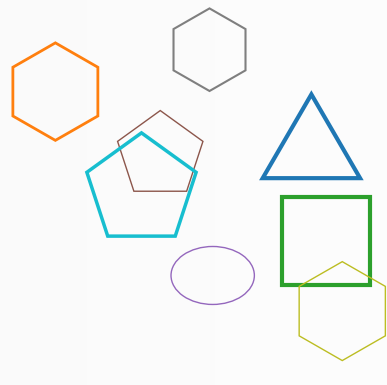[{"shape": "triangle", "thickness": 3, "radius": 0.73, "center": [0.804, 0.61]}, {"shape": "hexagon", "thickness": 2, "radius": 0.63, "center": [0.143, 0.762]}, {"shape": "square", "thickness": 3, "radius": 0.57, "center": [0.841, 0.375]}, {"shape": "oval", "thickness": 1, "radius": 0.54, "center": [0.549, 0.284]}, {"shape": "pentagon", "thickness": 1, "radius": 0.58, "center": [0.414, 0.597]}, {"shape": "hexagon", "thickness": 1.5, "radius": 0.54, "center": [0.541, 0.871]}, {"shape": "hexagon", "thickness": 1, "radius": 0.64, "center": [0.883, 0.192]}, {"shape": "pentagon", "thickness": 2.5, "radius": 0.74, "center": [0.365, 0.507]}]